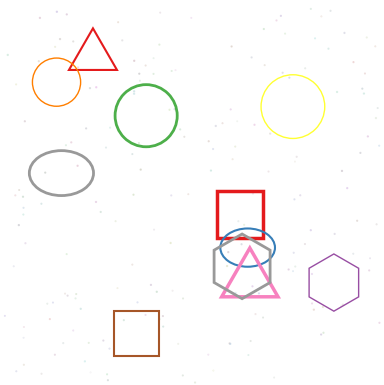[{"shape": "triangle", "thickness": 1.5, "radius": 0.36, "center": [0.241, 0.854]}, {"shape": "square", "thickness": 2.5, "radius": 0.3, "center": [0.623, 0.443]}, {"shape": "oval", "thickness": 1.5, "radius": 0.35, "center": [0.643, 0.357]}, {"shape": "circle", "thickness": 2, "radius": 0.4, "center": [0.38, 0.699]}, {"shape": "hexagon", "thickness": 1, "radius": 0.37, "center": [0.867, 0.266]}, {"shape": "circle", "thickness": 1, "radius": 0.31, "center": [0.147, 0.787]}, {"shape": "circle", "thickness": 1, "radius": 0.41, "center": [0.761, 0.723]}, {"shape": "square", "thickness": 1.5, "radius": 0.29, "center": [0.355, 0.134]}, {"shape": "triangle", "thickness": 2.5, "radius": 0.42, "center": [0.649, 0.271]}, {"shape": "oval", "thickness": 2, "radius": 0.42, "center": [0.16, 0.55]}, {"shape": "hexagon", "thickness": 2, "radius": 0.42, "center": [0.629, 0.308]}]